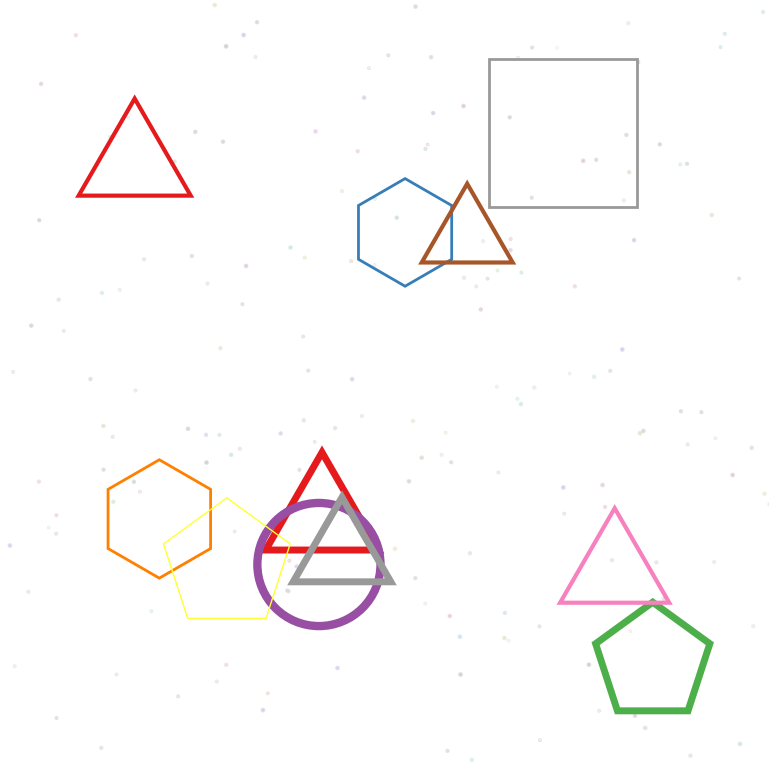[{"shape": "triangle", "thickness": 2.5, "radius": 0.42, "center": [0.418, 0.328]}, {"shape": "triangle", "thickness": 1.5, "radius": 0.42, "center": [0.175, 0.788]}, {"shape": "hexagon", "thickness": 1, "radius": 0.35, "center": [0.526, 0.698]}, {"shape": "pentagon", "thickness": 2.5, "radius": 0.39, "center": [0.848, 0.14]}, {"shape": "circle", "thickness": 3, "radius": 0.4, "center": [0.414, 0.267]}, {"shape": "hexagon", "thickness": 1, "radius": 0.38, "center": [0.207, 0.326]}, {"shape": "pentagon", "thickness": 0.5, "radius": 0.43, "center": [0.295, 0.267]}, {"shape": "triangle", "thickness": 1.5, "radius": 0.34, "center": [0.607, 0.693]}, {"shape": "triangle", "thickness": 1.5, "radius": 0.41, "center": [0.798, 0.258]}, {"shape": "square", "thickness": 1, "radius": 0.48, "center": [0.731, 0.828]}, {"shape": "triangle", "thickness": 2.5, "radius": 0.37, "center": [0.444, 0.281]}]